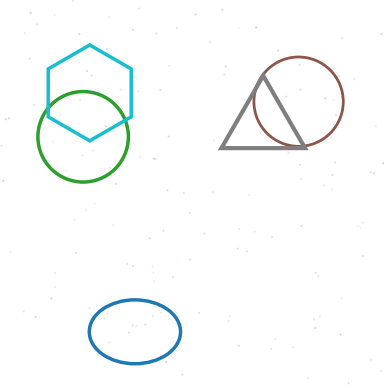[{"shape": "oval", "thickness": 2.5, "radius": 0.59, "center": [0.35, 0.138]}, {"shape": "circle", "thickness": 2.5, "radius": 0.59, "center": [0.216, 0.645]}, {"shape": "circle", "thickness": 2, "radius": 0.58, "center": [0.776, 0.736]}, {"shape": "triangle", "thickness": 3, "radius": 0.63, "center": [0.684, 0.678]}, {"shape": "hexagon", "thickness": 2.5, "radius": 0.62, "center": [0.233, 0.759]}]